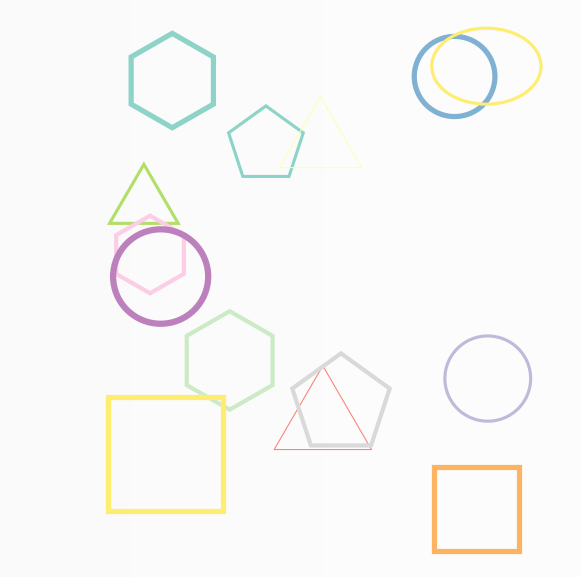[{"shape": "hexagon", "thickness": 2.5, "radius": 0.41, "center": [0.296, 0.86]}, {"shape": "pentagon", "thickness": 1.5, "radius": 0.34, "center": [0.457, 0.748]}, {"shape": "triangle", "thickness": 0.5, "radius": 0.41, "center": [0.551, 0.75]}, {"shape": "circle", "thickness": 1.5, "radius": 0.37, "center": [0.839, 0.344]}, {"shape": "triangle", "thickness": 0.5, "radius": 0.48, "center": [0.555, 0.269]}, {"shape": "circle", "thickness": 2.5, "radius": 0.35, "center": [0.782, 0.867]}, {"shape": "square", "thickness": 2.5, "radius": 0.37, "center": [0.819, 0.118]}, {"shape": "triangle", "thickness": 1.5, "radius": 0.34, "center": [0.248, 0.646]}, {"shape": "hexagon", "thickness": 2, "radius": 0.34, "center": [0.258, 0.558]}, {"shape": "pentagon", "thickness": 2, "radius": 0.44, "center": [0.587, 0.299]}, {"shape": "circle", "thickness": 3, "radius": 0.41, "center": [0.276, 0.52]}, {"shape": "hexagon", "thickness": 2, "radius": 0.43, "center": [0.395, 0.375]}, {"shape": "oval", "thickness": 1.5, "radius": 0.47, "center": [0.837, 0.885]}, {"shape": "square", "thickness": 2.5, "radius": 0.49, "center": [0.285, 0.213]}]